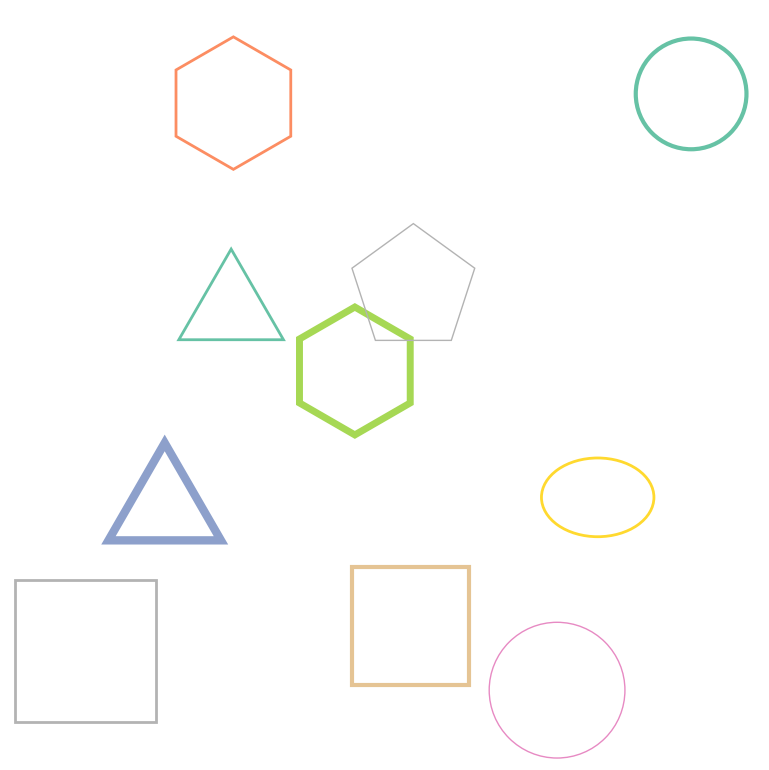[{"shape": "circle", "thickness": 1.5, "radius": 0.36, "center": [0.898, 0.878]}, {"shape": "triangle", "thickness": 1, "radius": 0.39, "center": [0.3, 0.598]}, {"shape": "hexagon", "thickness": 1, "radius": 0.43, "center": [0.303, 0.866]}, {"shape": "triangle", "thickness": 3, "radius": 0.42, "center": [0.214, 0.34]}, {"shape": "circle", "thickness": 0.5, "radius": 0.44, "center": [0.723, 0.104]}, {"shape": "hexagon", "thickness": 2.5, "radius": 0.42, "center": [0.461, 0.518]}, {"shape": "oval", "thickness": 1, "radius": 0.37, "center": [0.776, 0.354]}, {"shape": "square", "thickness": 1.5, "radius": 0.38, "center": [0.533, 0.187]}, {"shape": "square", "thickness": 1, "radius": 0.46, "center": [0.111, 0.154]}, {"shape": "pentagon", "thickness": 0.5, "radius": 0.42, "center": [0.537, 0.626]}]